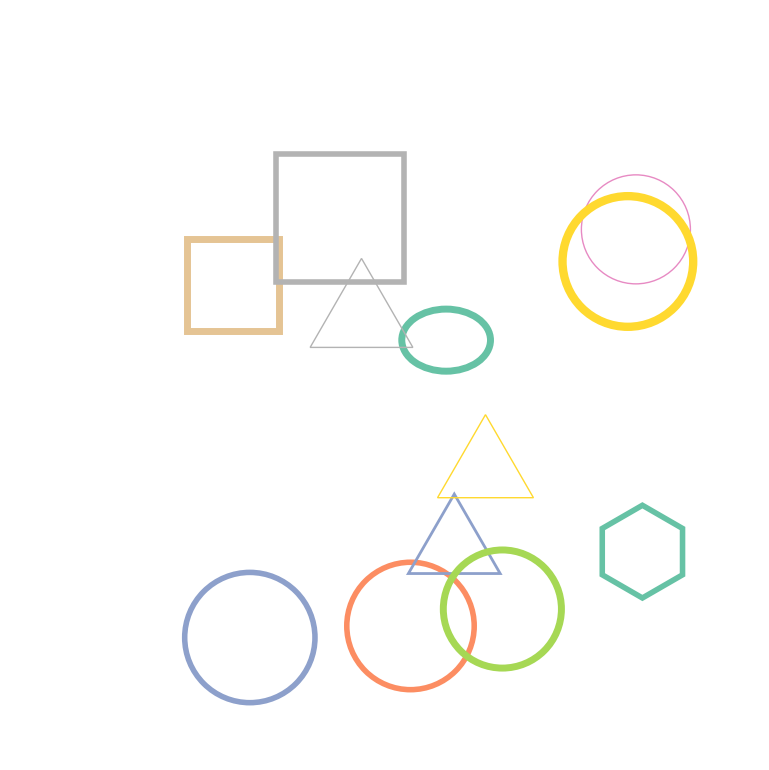[{"shape": "oval", "thickness": 2.5, "radius": 0.29, "center": [0.579, 0.558]}, {"shape": "hexagon", "thickness": 2, "radius": 0.3, "center": [0.834, 0.284]}, {"shape": "circle", "thickness": 2, "radius": 0.41, "center": [0.533, 0.187]}, {"shape": "circle", "thickness": 2, "radius": 0.42, "center": [0.324, 0.172]}, {"shape": "triangle", "thickness": 1, "radius": 0.34, "center": [0.59, 0.29]}, {"shape": "circle", "thickness": 0.5, "radius": 0.35, "center": [0.826, 0.702]}, {"shape": "circle", "thickness": 2.5, "radius": 0.38, "center": [0.652, 0.209]}, {"shape": "circle", "thickness": 3, "radius": 0.42, "center": [0.815, 0.66]}, {"shape": "triangle", "thickness": 0.5, "radius": 0.36, "center": [0.631, 0.39]}, {"shape": "square", "thickness": 2.5, "radius": 0.3, "center": [0.303, 0.63]}, {"shape": "triangle", "thickness": 0.5, "radius": 0.39, "center": [0.469, 0.587]}, {"shape": "square", "thickness": 2, "radius": 0.41, "center": [0.441, 0.717]}]